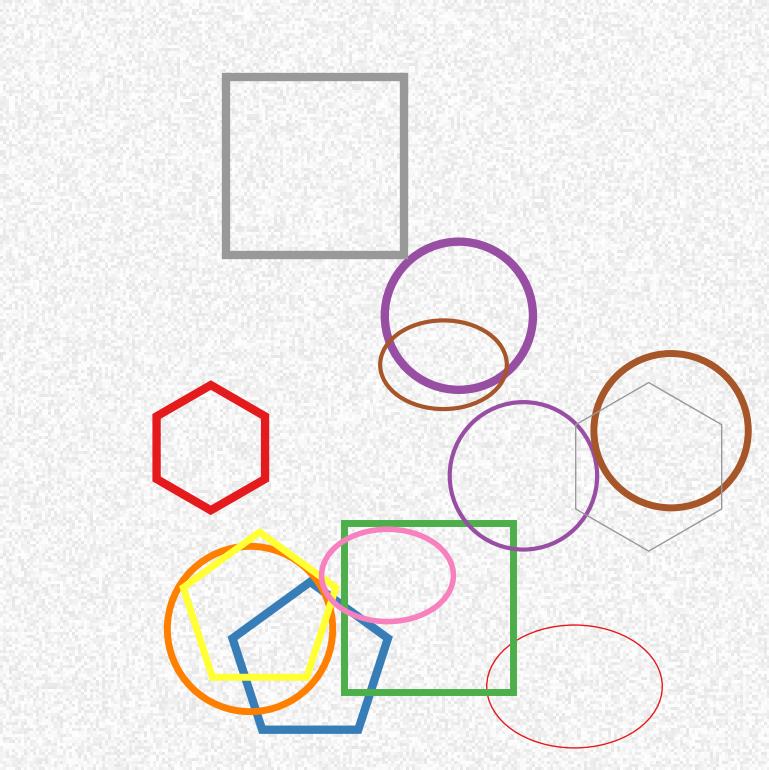[{"shape": "oval", "thickness": 0.5, "radius": 0.57, "center": [0.746, 0.108]}, {"shape": "hexagon", "thickness": 3, "radius": 0.41, "center": [0.274, 0.419]}, {"shape": "pentagon", "thickness": 3, "radius": 0.53, "center": [0.403, 0.138]}, {"shape": "square", "thickness": 2.5, "radius": 0.55, "center": [0.556, 0.211]}, {"shape": "circle", "thickness": 1.5, "radius": 0.48, "center": [0.68, 0.382]}, {"shape": "circle", "thickness": 3, "radius": 0.48, "center": [0.596, 0.59]}, {"shape": "circle", "thickness": 2.5, "radius": 0.54, "center": [0.325, 0.183]}, {"shape": "pentagon", "thickness": 2.5, "radius": 0.52, "center": [0.337, 0.205]}, {"shape": "oval", "thickness": 1.5, "radius": 0.41, "center": [0.576, 0.526]}, {"shape": "circle", "thickness": 2.5, "radius": 0.5, "center": [0.872, 0.441]}, {"shape": "oval", "thickness": 2, "radius": 0.43, "center": [0.503, 0.253]}, {"shape": "square", "thickness": 3, "radius": 0.58, "center": [0.409, 0.784]}, {"shape": "hexagon", "thickness": 0.5, "radius": 0.55, "center": [0.842, 0.394]}]